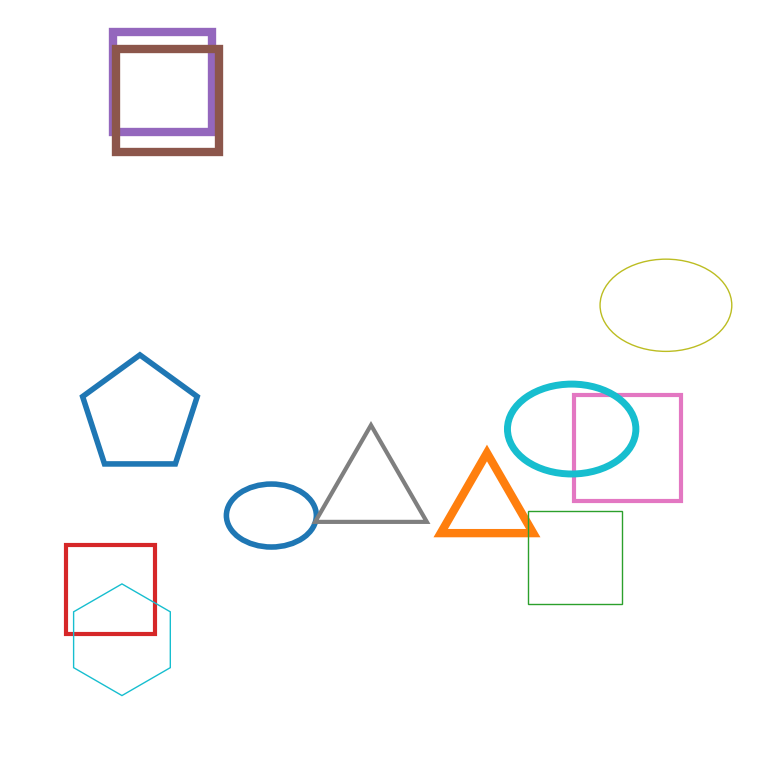[{"shape": "oval", "thickness": 2, "radius": 0.29, "center": [0.352, 0.33]}, {"shape": "pentagon", "thickness": 2, "radius": 0.39, "center": [0.182, 0.461]}, {"shape": "triangle", "thickness": 3, "radius": 0.35, "center": [0.632, 0.342]}, {"shape": "square", "thickness": 0.5, "radius": 0.3, "center": [0.746, 0.276]}, {"shape": "square", "thickness": 1.5, "radius": 0.29, "center": [0.144, 0.235]}, {"shape": "square", "thickness": 3, "radius": 0.32, "center": [0.211, 0.893]}, {"shape": "square", "thickness": 3, "radius": 0.33, "center": [0.218, 0.87]}, {"shape": "square", "thickness": 1.5, "radius": 0.35, "center": [0.815, 0.418]}, {"shape": "triangle", "thickness": 1.5, "radius": 0.42, "center": [0.482, 0.364]}, {"shape": "oval", "thickness": 0.5, "radius": 0.43, "center": [0.865, 0.604]}, {"shape": "oval", "thickness": 2.5, "radius": 0.42, "center": [0.742, 0.443]}, {"shape": "hexagon", "thickness": 0.5, "radius": 0.36, "center": [0.158, 0.169]}]